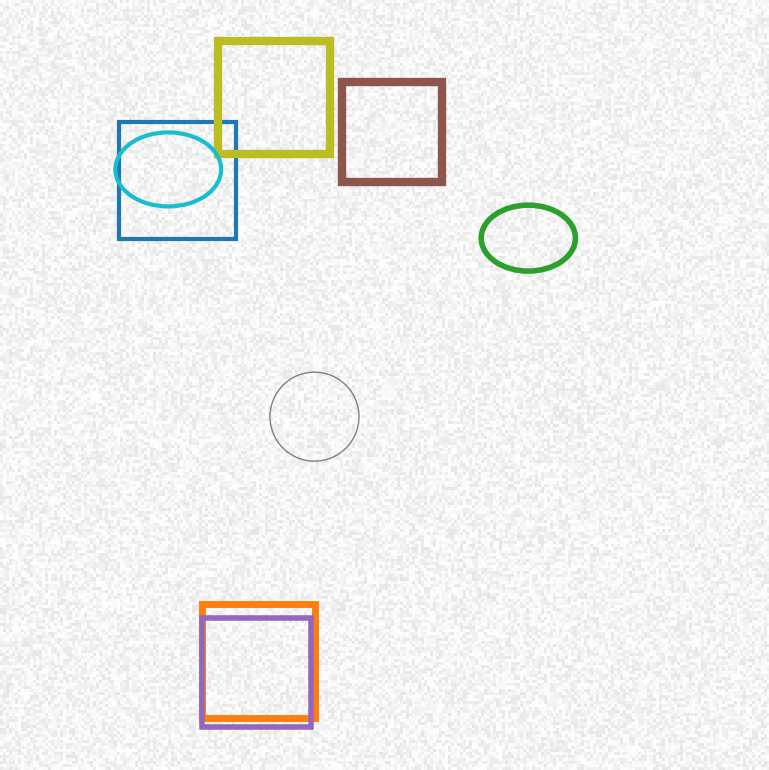[{"shape": "square", "thickness": 1.5, "radius": 0.38, "center": [0.23, 0.765]}, {"shape": "square", "thickness": 2.5, "radius": 0.37, "center": [0.336, 0.141]}, {"shape": "oval", "thickness": 2, "radius": 0.31, "center": [0.686, 0.691]}, {"shape": "square", "thickness": 2, "radius": 0.35, "center": [0.333, 0.127]}, {"shape": "square", "thickness": 3, "radius": 0.33, "center": [0.509, 0.829]}, {"shape": "circle", "thickness": 0.5, "radius": 0.29, "center": [0.408, 0.459]}, {"shape": "square", "thickness": 3, "radius": 0.36, "center": [0.355, 0.873]}, {"shape": "oval", "thickness": 1.5, "radius": 0.34, "center": [0.218, 0.78]}]